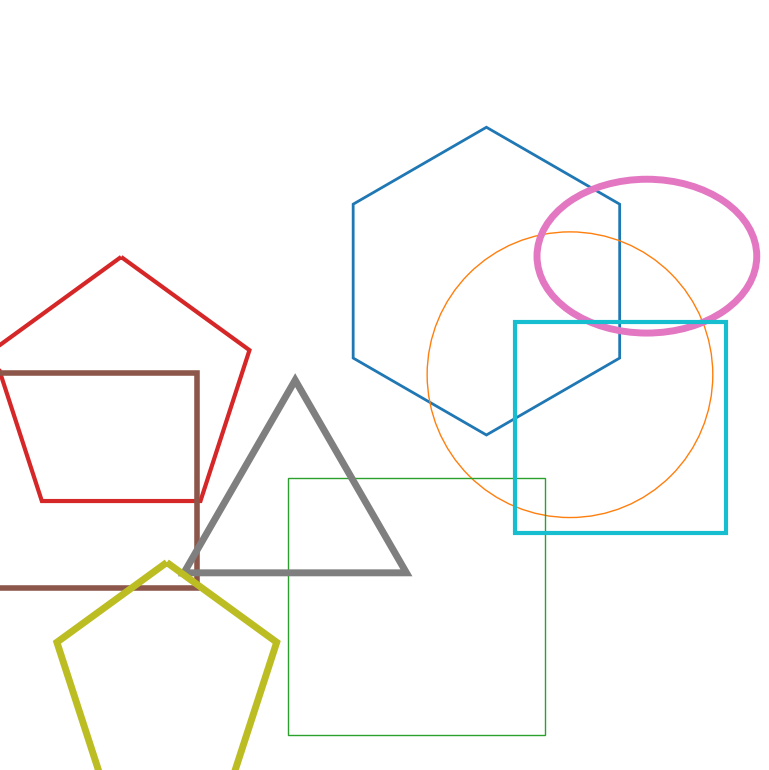[{"shape": "hexagon", "thickness": 1, "radius": 1.0, "center": [0.632, 0.635]}, {"shape": "circle", "thickness": 0.5, "radius": 0.93, "center": [0.74, 0.513]}, {"shape": "square", "thickness": 0.5, "radius": 0.83, "center": [0.541, 0.212]}, {"shape": "pentagon", "thickness": 1.5, "radius": 0.88, "center": [0.157, 0.491]}, {"shape": "square", "thickness": 2, "radius": 0.7, "center": [0.117, 0.376]}, {"shape": "oval", "thickness": 2.5, "radius": 0.71, "center": [0.84, 0.667]}, {"shape": "triangle", "thickness": 2.5, "radius": 0.83, "center": [0.383, 0.339]}, {"shape": "pentagon", "thickness": 2.5, "radius": 0.75, "center": [0.217, 0.119]}, {"shape": "square", "thickness": 1.5, "radius": 0.68, "center": [0.806, 0.445]}]